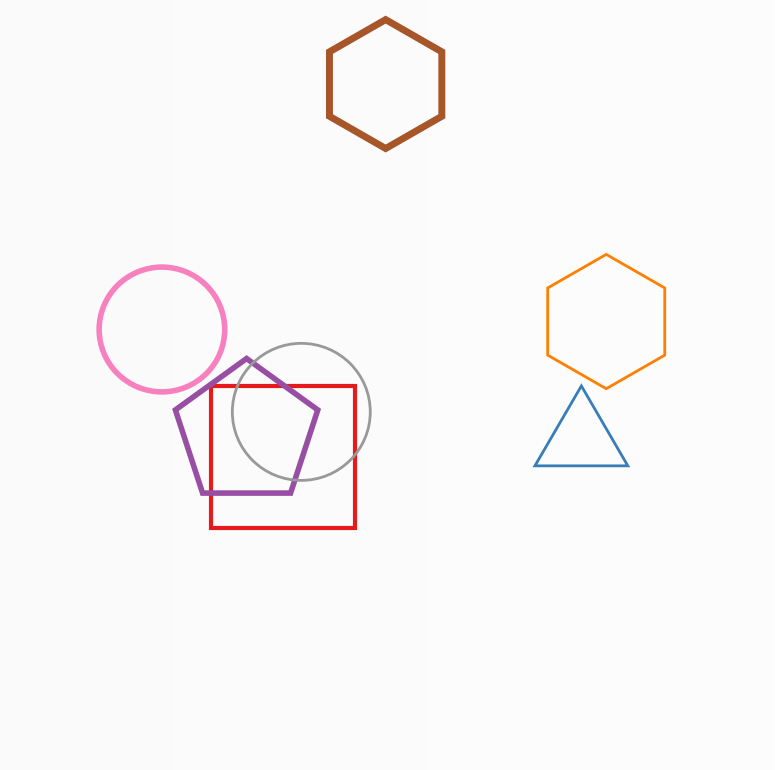[{"shape": "square", "thickness": 1.5, "radius": 0.46, "center": [0.365, 0.406]}, {"shape": "triangle", "thickness": 1, "radius": 0.35, "center": [0.75, 0.43]}, {"shape": "pentagon", "thickness": 2, "radius": 0.48, "center": [0.318, 0.438]}, {"shape": "hexagon", "thickness": 1, "radius": 0.44, "center": [0.782, 0.582]}, {"shape": "hexagon", "thickness": 2.5, "radius": 0.42, "center": [0.498, 0.891]}, {"shape": "circle", "thickness": 2, "radius": 0.41, "center": [0.209, 0.572]}, {"shape": "circle", "thickness": 1, "radius": 0.44, "center": [0.389, 0.465]}]